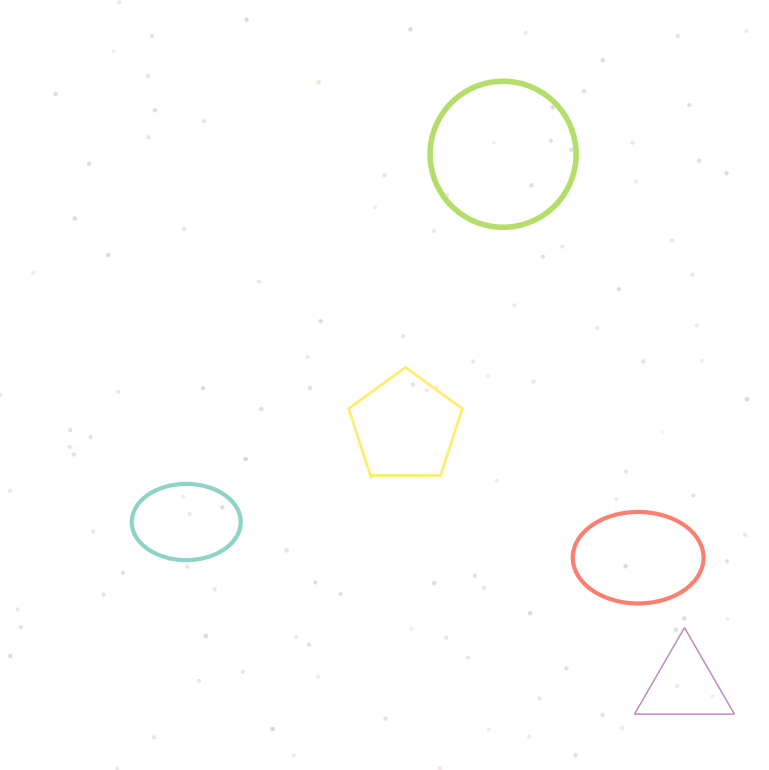[{"shape": "oval", "thickness": 1.5, "radius": 0.35, "center": [0.242, 0.322]}, {"shape": "oval", "thickness": 1.5, "radius": 0.42, "center": [0.829, 0.276]}, {"shape": "circle", "thickness": 2, "radius": 0.47, "center": [0.653, 0.8]}, {"shape": "triangle", "thickness": 0.5, "radius": 0.37, "center": [0.889, 0.11]}, {"shape": "pentagon", "thickness": 1, "radius": 0.39, "center": [0.527, 0.445]}]